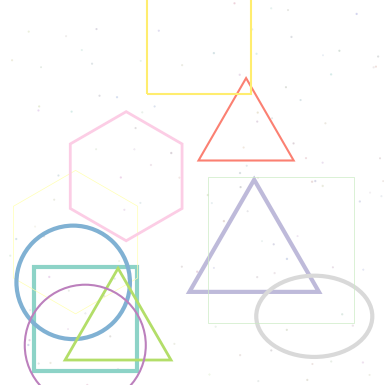[{"shape": "square", "thickness": 3, "radius": 0.67, "center": [0.222, 0.172]}, {"shape": "hexagon", "thickness": 0.5, "radius": 0.93, "center": [0.196, 0.371]}, {"shape": "triangle", "thickness": 3, "radius": 0.97, "center": [0.66, 0.339]}, {"shape": "triangle", "thickness": 1.5, "radius": 0.71, "center": [0.639, 0.654]}, {"shape": "circle", "thickness": 3, "radius": 0.74, "center": [0.19, 0.267]}, {"shape": "triangle", "thickness": 2, "radius": 0.79, "center": [0.307, 0.144]}, {"shape": "hexagon", "thickness": 2, "radius": 0.84, "center": [0.328, 0.542]}, {"shape": "oval", "thickness": 3, "radius": 0.75, "center": [0.816, 0.178]}, {"shape": "circle", "thickness": 1.5, "radius": 0.79, "center": [0.221, 0.103]}, {"shape": "square", "thickness": 0.5, "radius": 0.95, "center": [0.729, 0.352]}, {"shape": "square", "thickness": 1.5, "radius": 0.67, "center": [0.518, 0.891]}]